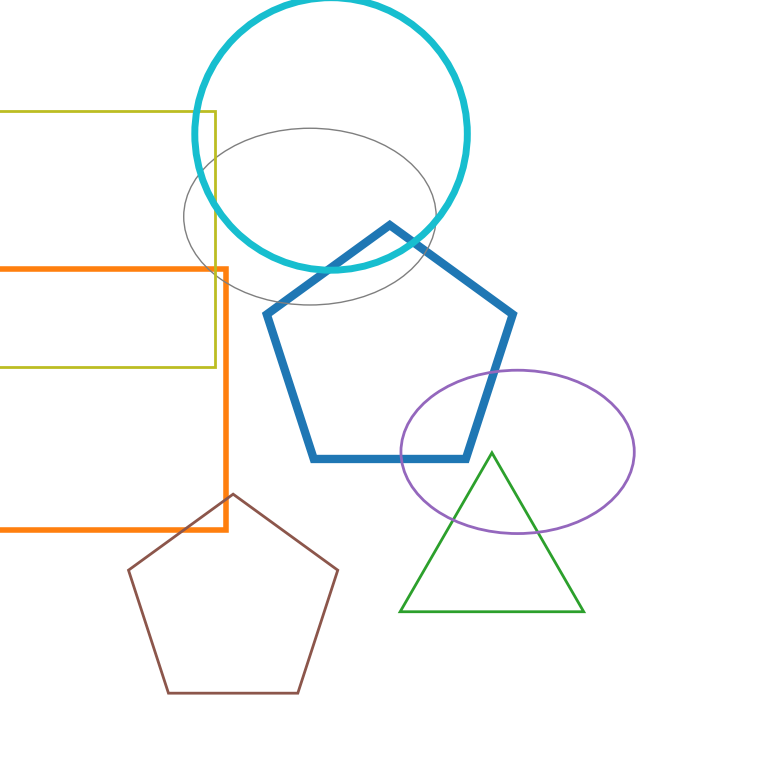[{"shape": "pentagon", "thickness": 3, "radius": 0.84, "center": [0.506, 0.54]}, {"shape": "square", "thickness": 2, "radius": 0.85, "center": [0.124, 0.481]}, {"shape": "triangle", "thickness": 1, "radius": 0.69, "center": [0.639, 0.274]}, {"shape": "oval", "thickness": 1, "radius": 0.76, "center": [0.672, 0.413]}, {"shape": "pentagon", "thickness": 1, "radius": 0.71, "center": [0.303, 0.215]}, {"shape": "oval", "thickness": 0.5, "radius": 0.82, "center": [0.403, 0.719]}, {"shape": "square", "thickness": 1, "radius": 0.83, "center": [0.113, 0.69]}, {"shape": "circle", "thickness": 2.5, "radius": 0.88, "center": [0.43, 0.826]}]